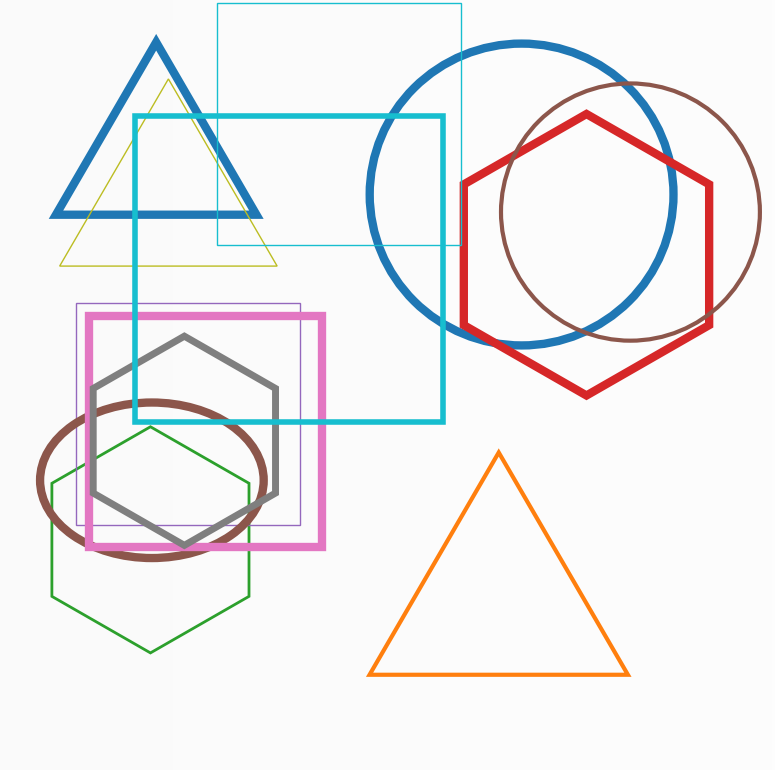[{"shape": "triangle", "thickness": 3, "radius": 0.75, "center": [0.202, 0.796]}, {"shape": "circle", "thickness": 3, "radius": 0.98, "center": [0.673, 0.747]}, {"shape": "triangle", "thickness": 1.5, "radius": 0.96, "center": [0.644, 0.22]}, {"shape": "hexagon", "thickness": 1, "radius": 0.73, "center": [0.194, 0.299]}, {"shape": "hexagon", "thickness": 3, "radius": 0.91, "center": [0.757, 0.669]}, {"shape": "square", "thickness": 0.5, "radius": 0.72, "center": [0.243, 0.463]}, {"shape": "oval", "thickness": 3, "radius": 0.72, "center": [0.196, 0.376]}, {"shape": "circle", "thickness": 1.5, "radius": 0.84, "center": [0.813, 0.725]}, {"shape": "square", "thickness": 3, "radius": 0.75, "center": [0.266, 0.44]}, {"shape": "hexagon", "thickness": 2.5, "radius": 0.68, "center": [0.238, 0.428]}, {"shape": "triangle", "thickness": 0.5, "radius": 0.81, "center": [0.217, 0.735]}, {"shape": "square", "thickness": 0.5, "radius": 0.79, "center": [0.437, 0.839]}, {"shape": "square", "thickness": 2, "radius": 0.99, "center": [0.373, 0.651]}]